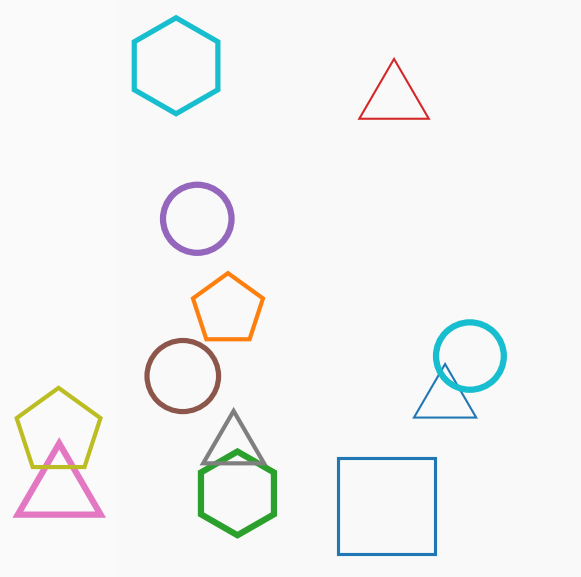[{"shape": "triangle", "thickness": 1, "radius": 0.31, "center": [0.766, 0.307]}, {"shape": "square", "thickness": 1.5, "radius": 0.41, "center": [0.665, 0.123]}, {"shape": "pentagon", "thickness": 2, "radius": 0.32, "center": [0.392, 0.463]}, {"shape": "hexagon", "thickness": 3, "radius": 0.36, "center": [0.409, 0.145]}, {"shape": "triangle", "thickness": 1, "radius": 0.35, "center": [0.678, 0.828]}, {"shape": "circle", "thickness": 3, "radius": 0.29, "center": [0.339, 0.62]}, {"shape": "circle", "thickness": 2.5, "radius": 0.31, "center": [0.314, 0.348]}, {"shape": "triangle", "thickness": 3, "radius": 0.41, "center": [0.102, 0.149]}, {"shape": "triangle", "thickness": 2, "radius": 0.3, "center": [0.402, 0.227]}, {"shape": "pentagon", "thickness": 2, "radius": 0.38, "center": [0.101, 0.252]}, {"shape": "hexagon", "thickness": 2.5, "radius": 0.42, "center": [0.303, 0.885]}, {"shape": "circle", "thickness": 3, "radius": 0.29, "center": [0.808, 0.383]}]